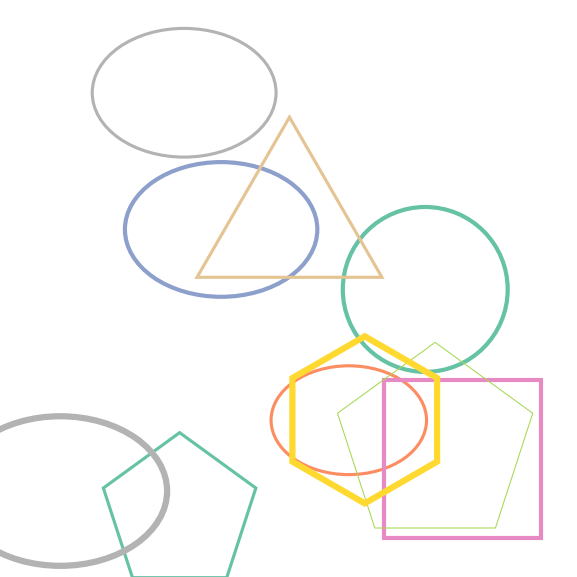[{"shape": "pentagon", "thickness": 1.5, "radius": 0.69, "center": [0.311, 0.111]}, {"shape": "circle", "thickness": 2, "radius": 0.71, "center": [0.736, 0.498]}, {"shape": "oval", "thickness": 1.5, "radius": 0.67, "center": [0.604, 0.271]}, {"shape": "oval", "thickness": 2, "radius": 0.83, "center": [0.383, 0.602]}, {"shape": "square", "thickness": 2, "radius": 0.68, "center": [0.801, 0.204]}, {"shape": "pentagon", "thickness": 0.5, "radius": 0.89, "center": [0.753, 0.229]}, {"shape": "hexagon", "thickness": 3, "radius": 0.72, "center": [0.632, 0.272]}, {"shape": "triangle", "thickness": 1.5, "radius": 0.92, "center": [0.501, 0.611]}, {"shape": "oval", "thickness": 1.5, "radius": 0.8, "center": [0.319, 0.839]}, {"shape": "oval", "thickness": 3, "radius": 0.92, "center": [0.104, 0.149]}]